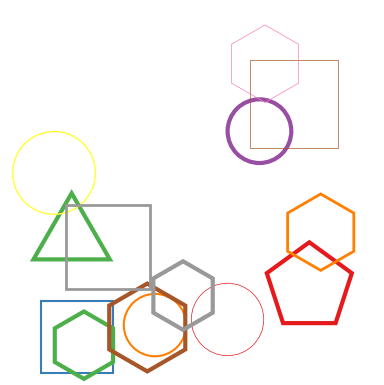[{"shape": "circle", "thickness": 0.5, "radius": 0.47, "center": [0.591, 0.17]}, {"shape": "pentagon", "thickness": 3, "radius": 0.58, "center": [0.803, 0.255]}, {"shape": "square", "thickness": 1.5, "radius": 0.47, "center": [0.2, 0.125]}, {"shape": "hexagon", "thickness": 3, "radius": 0.44, "center": [0.218, 0.103]}, {"shape": "triangle", "thickness": 3, "radius": 0.57, "center": [0.186, 0.384]}, {"shape": "circle", "thickness": 3, "radius": 0.41, "center": [0.674, 0.659]}, {"shape": "hexagon", "thickness": 2, "radius": 0.5, "center": [0.833, 0.397]}, {"shape": "circle", "thickness": 1.5, "radius": 0.41, "center": [0.403, 0.156]}, {"shape": "circle", "thickness": 1, "radius": 0.54, "center": [0.14, 0.551]}, {"shape": "hexagon", "thickness": 3, "radius": 0.57, "center": [0.383, 0.149]}, {"shape": "square", "thickness": 0.5, "radius": 0.57, "center": [0.763, 0.729]}, {"shape": "hexagon", "thickness": 0.5, "radius": 0.5, "center": [0.688, 0.835]}, {"shape": "hexagon", "thickness": 3, "radius": 0.45, "center": [0.475, 0.232]}, {"shape": "square", "thickness": 2, "radius": 0.55, "center": [0.28, 0.359]}]